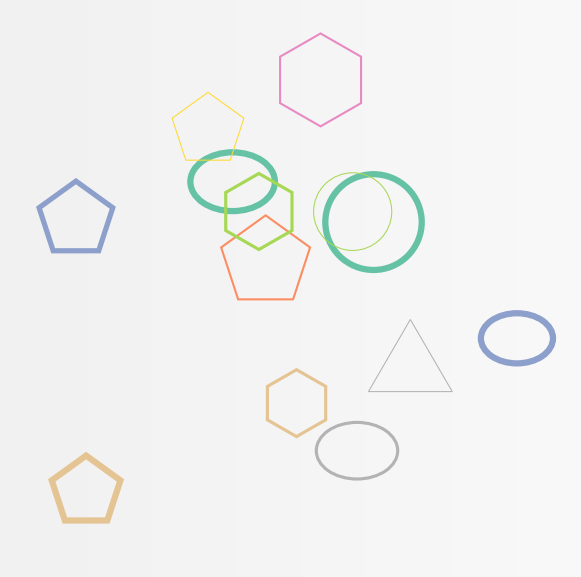[{"shape": "circle", "thickness": 3, "radius": 0.41, "center": [0.643, 0.615]}, {"shape": "oval", "thickness": 3, "radius": 0.36, "center": [0.4, 0.684]}, {"shape": "pentagon", "thickness": 1, "radius": 0.4, "center": [0.457, 0.546]}, {"shape": "pentagon", "thickness": 2.5, "radius": 0.33, "center": [0.131, 0.619]}, {"shape": "oval", "thickness": 3, "radius": 0.31, "center": [0.889, 0.413]}, {"shape": "hexagon", "thickness": 1, "radius": 0.4, "center": [0.552, 0.861]}, {"shape": "circle", "thickness": 0.5, "radius": 0.34, "center": [0.607, 0.633]}, {"shape": "hexagon", "thickness": 1.5, "radius": 0.33, "center": [0.445, 0.633]}, {"shape": "pentagon", "thickness": 0.5, "radius": 0.32, "center": [0.358, 0.774]}, {"shape": "pentagon", "thickness": 3, "radius": 0.31, "center": [0.148, 0.148]}, {"shape": "hexagon", "thickness": 1.5, "radius": 0.29, "center": [0.51, 0.301]}, {"shape": "oval", "thickness": 1.5, "radius": 0.35, "center": [0.614, 0.219]}, {"shape": "triangle", "thickness": 0.5, "radius": 0.42, "center": [0.706, 0.363]}]